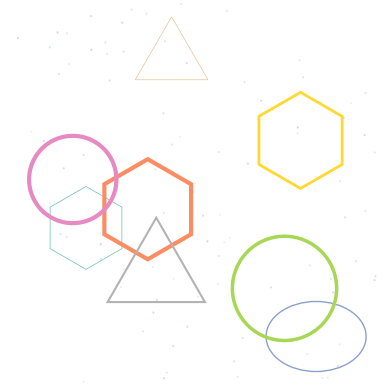[{"shape": "hexagon", "thickness": 0.5, "radius": 0.54, "center": [0.223, 0.408]}, {"shape": "hexagon", "thickness": 3, "radius": 0.65, "center": [0.384, 0.457]}, {"shape": "oval", "thickness": 1, "radius": 0.65, "center": [0.821, 0.126]}, {"shape": "circle", "thickness": 3, "radius": 0.57, "center": [0.189, 0.534]}, {"shape": "circle", "thickness": 2.5, "radius": 0.68, "center": [0.739, 0.251]}, {"shape": "hexagon", "thickness": 2, "radius": 0.62, "center": [0.781, 0.635]}, {"shape": "triangle", "thickness": 0.5, "radius": 0.55, "center": [0.446, 0.847]}, {"shape": "triangle", "thickness": 1.5, "radius": 0.73, "center": [0.406, 0.288]}]